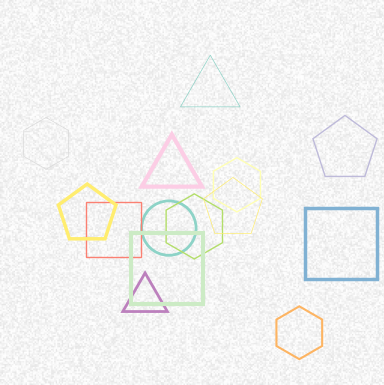[{"shape": "triangle", "thickness": 0.5, "radius": 0.45, "center": [0.546, 0.767]}, {"shape": "circle", "thickness": 2, "radius": 0.35, "center": [0.439, 0.408]}, {"shape": "hexagon", "thickness": 1, "radius": 0.35, "center": [0.615, 0.52]}, {"shape": "pentagon", "thickness": 1, "radius": 0.44, "center": [0.896, 0.613]}, {"shape": "square", "thickness": 1, "radius": 0.35, "center": [0.294, 0.404]}, {"shape": "square", "thickness": 2.5, "radius": 0.47, "center": [0.885, 0.368]}, {"shape": "hexagon", "thickness": 1.5, "radius": 0.34, "center": [0.777, 0.136]}, {"shape": "hexagon", "thickness": 1, "radius": 0.42, "center": [0.505, 0.412]}, {"shape": "triangle", "thickness": 3, "radius": 0.45, "center": [0.446, 0.56]}, {"shape": "hexagon", "thickness": 0.5, "radius": 0.34, "center": [0.12, 0.628]}, {"shape": "triangle", "thickness": 2, "radius": 0.33, "center": [0.377, 0.224]}, {"shape": "square", "thickness": 3, "radius": 0.47, "center": [0.435, 0.302]}, {"shape": "pentagon", "thickness": 2.5, "radius": 0.39, "center": [0.227, 0.443]}, {"shape": "pentagon", "thickness": 0.5, "radius": 0.4, "center": [0.605, 0.459]}]